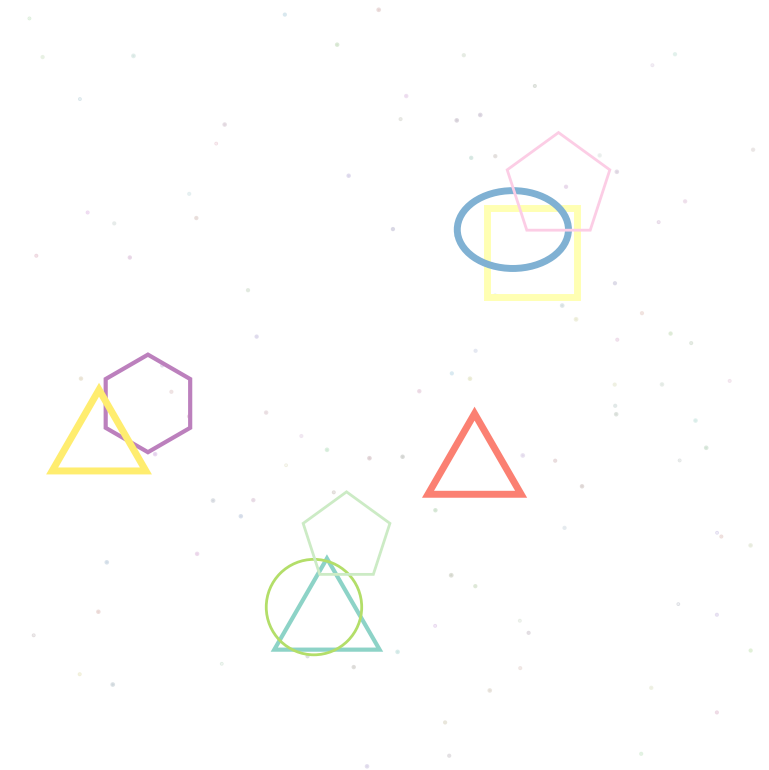[{"shape": "triangle", "thickness": 1.5, "radius": 0.39, "center": [0.425, 0.196]}, {"shape": "square", "thickness": 2.5, "radius": 0.29, "center": [0.691, 0.672]}, {"shape": "triangle", "thickness": 2.5, "radius": 0.35, "center": [0.616, 0.393]}, {"shape": "oval", "thickness": 2.5, "radius": 0.36, "center": [0.666, 0.702]}, {"shape": "circle", "thickness": 1, "radius": 0.31, "center": [0.408, 0.212]}, {"shape": "pentagon", "thickness": 1, "radius": 0.35, "center": [0.725, 0.758]}, {"shape": "hexagon", "thickness": 1.5, "radius": 0.32, "center": [0.192, 0.476]}, {"shape": "pentagon", "thickness": 1, "radius": 0.3, "center": [0.45, 0.302]}, {"shape": "triangle", "thickness": 2.5, "radius": 0.35, "center": [0.129, 0.424]}]